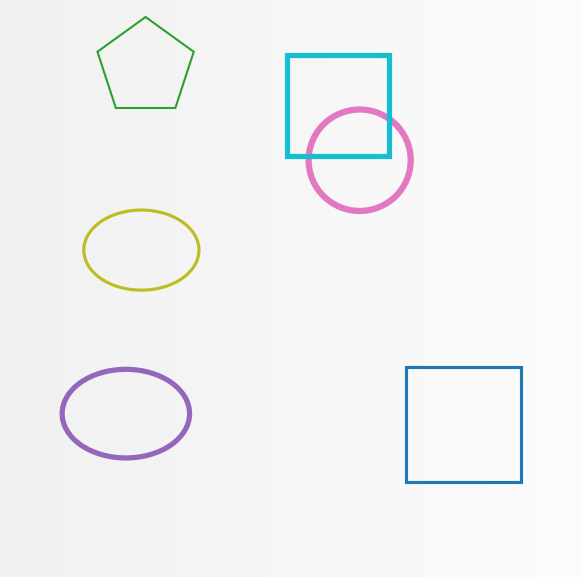[{"shape": "square", "thickness": 1.5, "radius": 0.5, "center": [0.797, 0.264]}, {"shape": "pentagon", "thickness": 1, "radius": 0.44, "center": [0.25, 0.883]}, {"shape": "oval", "thickness": 2.5, "radius": 0.55, "center": [0.217, 0.283]}, {"shape": "circle", "thickness": 3, "radius": 0.44, "center": [0.619, 0.722]}, {"shape": "oval", "thickness": 1.5, "radius": 0.5, "center": [0.243, 0.566]}, {"shape": "square", "thickness": 2.5, "radius": 0.44, "center": [0.582, 0.817]}]